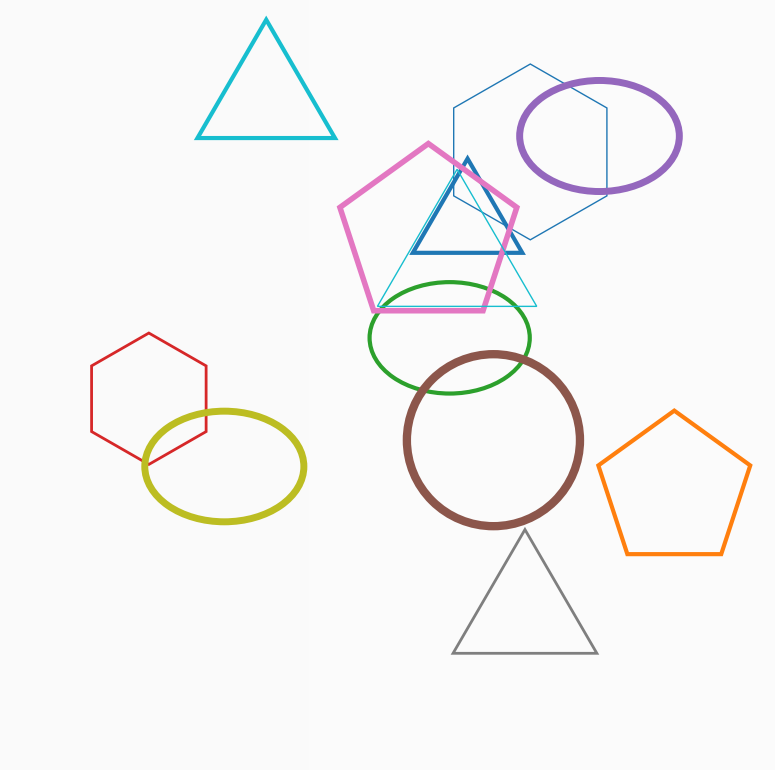[{"shape": "triangle", "thickness": 1.5, "radius": 0.41, "center": [0.603, 0.712]}, {"shape": "hexagon", "thickness": 0.5, "radius": 0.57, "center": [0.684, 0.803]}, {"shape": "pentagon", "thickness": 1.5, "radius": 0.52, "center": [0.87, 0.364]}, {"shape": "oval", "thickness": 1.5, "radius": 0.52, "center": [0.58, 0.561]}, {"shape": "hexagon", "thickness": 1, "radius": 0.43, "center": [0.192, 0.482]}, {"shape": "oval", "thickness": 2.5, "radius": 0.52, "center": [0.774, 0.823]}, {"shape": "circle", "thickness": 3, "radius": 0.56, "center": [0.637, 0.428]}, {"shape": "pentagon", "thickness": 2, "radius": 0.6, "center": [0.553, 0.694]}, {"shape": "triangle", "thickness": 1, "radius": 0.54, "center": [0.677, 0.205]}, {"shape": "oval", "thickness": 2.5, "radius": 0.51, "center": [0.289, 0.394]}, {"shape": "triangle", "thickness": 0.5, "radius": 0.59, "center": [0.59, 0.661]}, {"shape": "triangle", "thickness": 1.5, "radius": 0.51, "center": [0.343, 0.872]}]